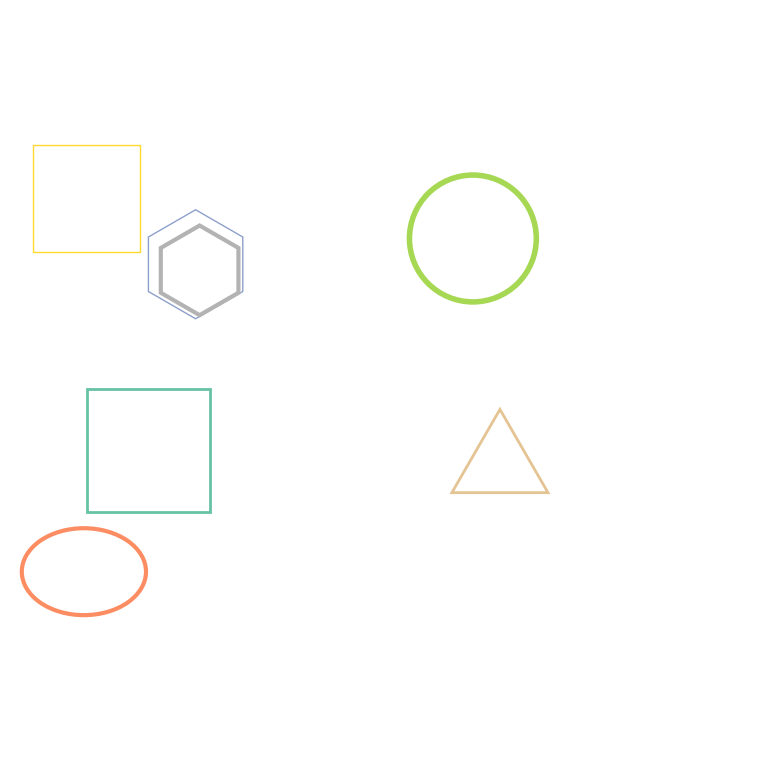[{"shape": "square", "thickness": 1, "radius": 0.4, "center": [0.193, 0.415]}, {"shape": "oval", "thickness": 1.5, "radius": 0.4, "center": [0.109, 0.258]}, {"shape": "hexagon", "thickness": 0.5, "radius": 0.35, "center": [0.254, 0.657]}, {"shape": "circle", "thickness": 2, "radius": 0.41, "center": [0.614, 0.69]}, {"shape": "square", "thickness": 0.5, "radius": 0.35, "center": [0.112, 0.743]}, {"shape": "triangle", "thickness": 1, "radius": 0.36, "center": [0.649, 0.396]}, {"shape": "hexagon", "thickness": 1.5, "radius": 0.29, "center": [0.259, 0.649]}]